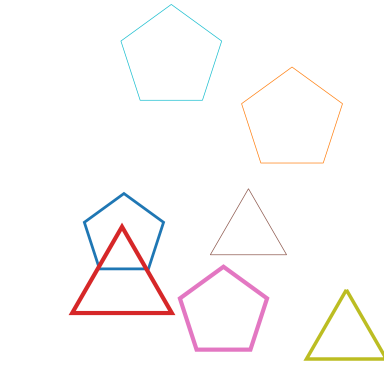[{"shape": "pentagon", "thickness": 2, "radius": 0.54, "center": [0.322, 0.389]}, {"shape": "pentagon", "thickness": 0.5, "radius": 0.69, "center": [0.759, 0.688]}, {"shape": "triangle", "thickness": 3, "radius": 0.75, "center": [0.317, 0.262]}, {"shape": "triangle", "thickness": 0.5, "radius": 0.57, "center": [0.645, 0.395]}, {"shape": "pentagon", "thickness": 3, "radius": 0.6, "center": [0.581, 0.188]}, {"shape": "triangle", "thickness": 2.5, "radius": 0.6, "center": [0.9, 0.127]}, {"shape": "pentagon", "thickness": 0.5, "radius": 0.69, "center": [0.445, 0.851]}]